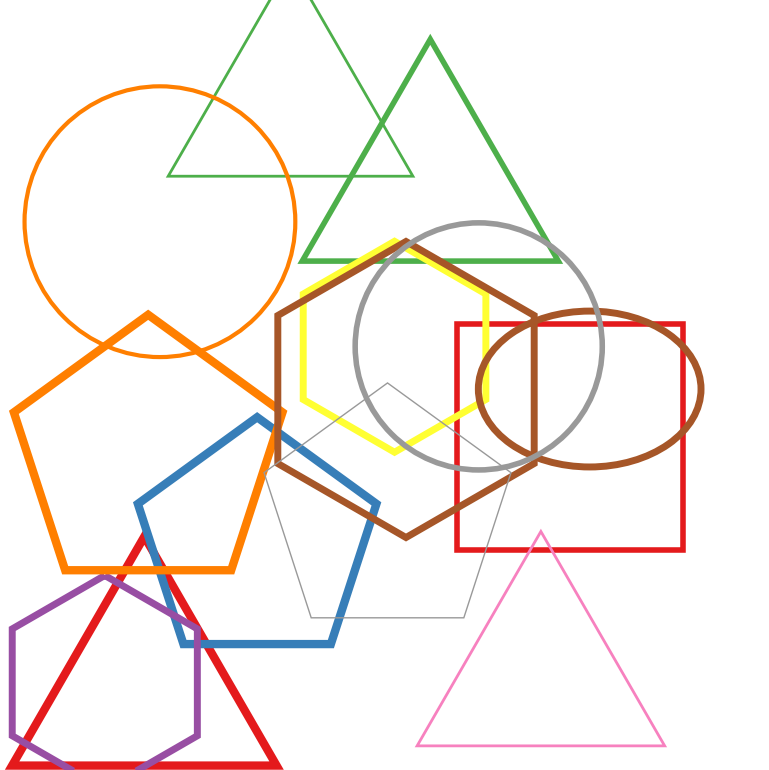[{"shape": "triangle", "thickness": 3, "radius": 0.99, "center": [0.187, 0.105]}, {"shape": "square", "thickness": 2, "radius": 0.73, "center": [0.74, 0.433]}, {"shape": "pentagon", "thickness": 3, "radius": 0.81, "center": [0.334, 0.295]}, {"shape": "triangle", "thickness": 1, "radius": 0.92, "center": [0.377, 0.863]}, {"shape": "triangle", "thickness": 2, "radius": 0.96, "center": [0.559, 0.757]}, {"shape": "hexagon", "thickness": 2.5, "radius": 0.69, "center": [0.136, 0.114]}, {"shape": "pentagon", "thickness": 3, "radius": 0.92, "center": [0.192, 0.408]}, {"shape": "circle", "thickness": 1.5, "radius": 0.88, "center": [0.208, 0.712]}, {"shape": "hexagon", "thickness": 2.5, "radius": 0.68, "center": [0.512, 0.55]}, {"shape": "oval", "thickness": 2.5, "radius": 0.72, "center": [0.766, 0.495]}, {"shape": "hexagon", "thickness": 2.5, "radius": 0.96, "center": [0.527, 0.494]}, {"shape": "triangle", "thickness": 1, "radius": 0.93, "center": [0.702, 0.124]}, {"shape": "pentagon", "thickness": 0.5, "radius": 0.84, "center": [0.503, 0.334]}, {"shape": "circle", "thickness": 2, "radius": 0.8, "center": [0.622, 0.55]}]